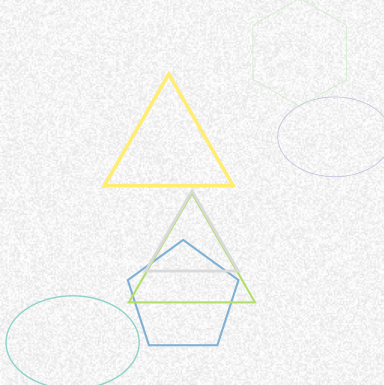[{"shape": "oval", "thickness": 1, "radius": 0.86, "center": [0.189, 0.111]}, {"shape": "oval", "thickness": 0.5, "radius": 0.74, "center": [0.869, 0.645]}, {"shape": "pentagon", "thickness": 1.5, "radius": 0.76, "center": [0.476, 0.226]}, {"shape": "triangle", "thickness": 1.5, "radius": 0.95, "center": [0.499, 0.309]}, {"shape": "triangle", "thickness": 2, "radius": 0.69, "center": [0.499, 0.365]}, {"shape": "hexagon", "thickness": 0.5, "radius": 0.7, "center": [0.779, 0.864]}, {"shape": "triangle", "thickness": 2.5, "radius": 0.97, "center": [0.438, 0.614]}]